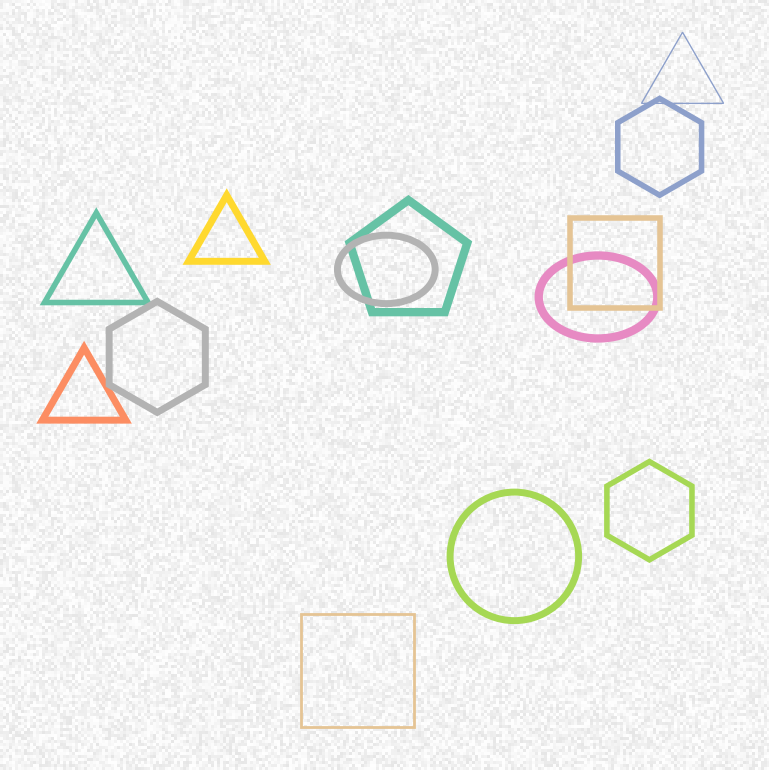[{"shape": "triangle", "thickness": 2, "radius": 0.39, "center": [0.125, 0.646]}, {"shape": "pentagon", "thickness": 3, "radius": 0.4, "center": [0.53, 0.66]}, {"shape": "triangle", "thickness": 2.5, "radius": 0.31, "center": [0.109, 0.486]}, {"shape": "triangle", "thickness": 0.5, "radius": 0.31, "center": [0.886, 0.897]}, {"shape": "hexagon", "thickness": 2, "radius": 0.31, "center": [0.857, 0.809]}, {"shape": "oval", "thickness": 3, "radius": 0.38, "center": [0.777, 0.614]}, {"shape": "circle", "thickness": 2.5, "radius": 0.42, "center": [0.668, 0.277]}, {"shape": "hexagon", "thickness": 2, "radius": 0.32, "center": [0.843, 0.337]}, {"shape": "triangle", "thickness": 2.5, "radius": 0.29, "center": [0.294, 0.689]}, {"shape": "square", "thickness": 2, "radius": 0.29, "center": [0.798, 0.659]}, {"shape": "square", "thickness": 1, "radius": 0.37, "center": [0.464, 0.129]}, {"shape": "oval", "thickness": 2.5, "radius": 0.32, "center": [0.502, 0.65]}, {"shape": "hexagon", "thickness": 2.5, "radius": 0.36, "center": [0.204, 0.537]}]